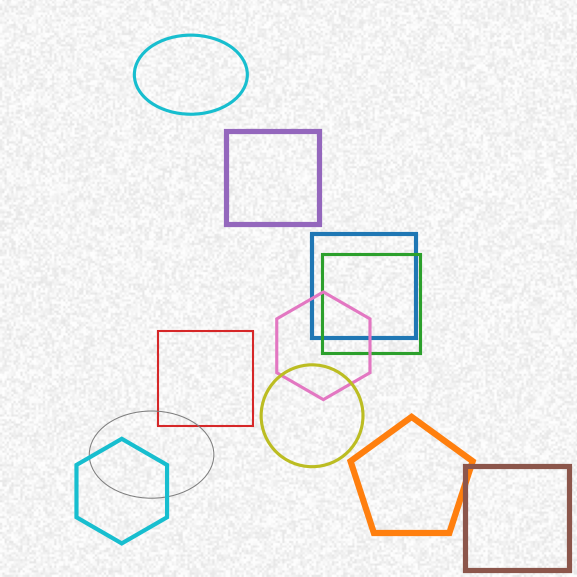[{"shape": "square", "thickness": 2, "radius": 0.45, "center": [0.63, 0.504]}, {"shape": "pentagon", "thickness": 3, "radius": 0.56, "center": [0.713, 0.166]}, {"shape": "square", "thickness": 1.5, "radius": 0.43, "center": [0.642, 0.474]}, {"shape": "square", "thickness": 1, "radius": 0.41, "center": [0.355, 0.344]}, {"shape": "square", "thickness": 2.5, "radius": 0.4, "center": [0.472, 0.691]}, {"shape": "square", "thickness": 2.5, "radius": 0.45, "center": [0.896, 0.102]}, {"shape": "hexagon", "thickness": 1.5, "radius": 0.47, "center": [0.56, 0.4]}, {"shape": "oval", "thickness": 0.5, "radius": 0.54, "center": [0.262, 0.212]}, {"shape": "circle", "thickness": 1.5, "radius": 0.44, "center": [0.54, 0.279]}, {"shape": "hexagon", "thickness": 2, "radius": 0.45, "center": [0.211, 0.149]}, {"shape": "oval", "thickness": 1.5, "radius": 0.49, "center": [0.33, 0.87]}]